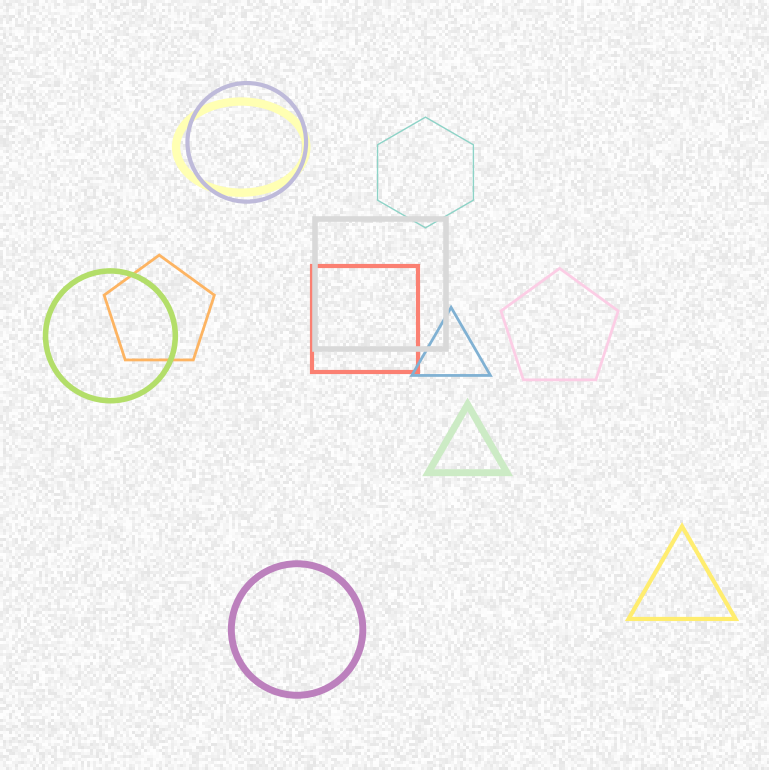[{"shape": "hexagon", "thickness": 0.5, "radius": 0.36, "center": [0.553, 0.776]}, {"shape": "oval", "thickness": 3, "radius": 0.42, "center": [0.313, 0.809]}, {"shape": "circle", "thickness": 1.5, "radius": 0.39, "center": [0.32, 0.815]}, {"shape": "square", "thickness": 1.5, "radius": 0.34, "center": [0.474, 0.586]}, {"shape": "triangle", "thickness": 1, "radius": 0.29, "center": [0.586, 0.542]}, {"shape": "pentagon", "thickness": 1, "radius": 0.38, "center": [0.207, 0.593]}, {"shape": "circle", "thickness": 2, "radius": 0.42, "center": [0.143, 0.564]}, {"shape": "pentagon", "thickness": 1, "radius": 0.4, "center": [0.727, 0.571]}, {"shape": "square", "thickness": 2, "radius": 0.42, "center": [0.494, 0.631]}, {"shape": "circle", "thickness": 2.5, "radius": 0.43, "center": [0.386, 0.182]}, {"shape": "triangle", "thickness": 2.5, "radius": 0.3, "center": [0.607, 0.416]}, {"shape": "triangle", "thickness": 1.5, "radius": 0.4, "center": [0.886, 0.236]}]